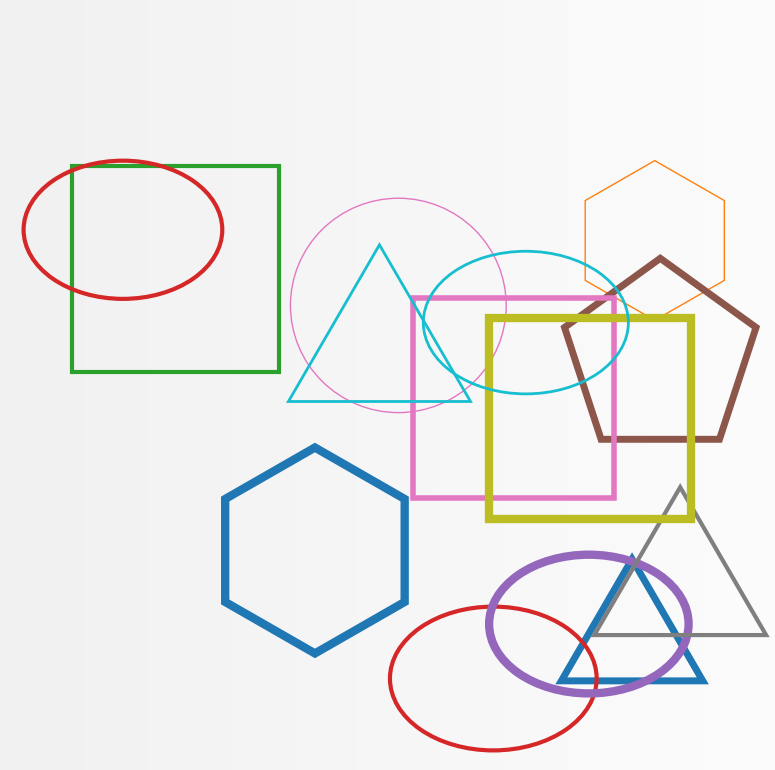[{"shape": "triangle", "thickness": 2.5, "radius": 0.53, "center": [0.816, 0.168]}, {"shape": "hexagon", "thickness": 3, "radius": 0.67, "center": [0.406, 0.285]}, {"shape": "hexagon", "thickness": 0.5, "radius": 0.52, "center": [0.845, 0.688]}, {"shape": "square", "thickness": 1.5, "radius": 0.67, "center": [0.227, 0.651]}, {"shape": "oval", "thickness": 1.5, "radius": 0.67, "center": [0.637, 0.119]}, {"shape": "oval", "thickness": 1.5, "radius": 0.64, "center": [0.159, 0.702]}, {"shape": "oval", "thickness": 3, "radius": 0.64, "center": [0.76, 0.19]}, {"shape": "pentagon", "thickness": 2.5, "radius": 0.65, "center": [0.852, 0.535]}, {"shape": "circle", "thickness": 0.5, "radius": 0.7, "center": [0.514, 0.603]}, {"shape": "square", "thickness": 2, "radius": 0.65, "center": [0.662, 0.483]}, {"shape": "triangle", "thickness": 1.5, "radius": 0.64, "center": [0.878, 0.239]}, {"shape": "square", "thickness": 3, "radius": 0.65, "center": [0.762, 0.456]}, {"shape": "triangle", "thickness": 1, "radius": 0.68, "center": [0.49, 0.546]}, {"shape": "oval", "thickness": 1, "radius": 0.66, "center": [0.678, 0.581]}]